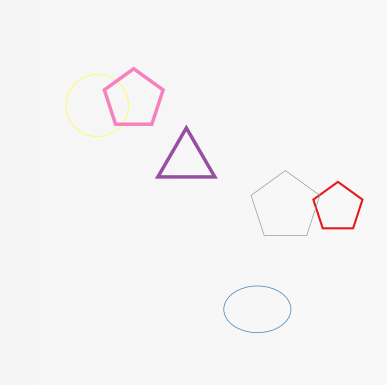[{"shape": "pentagon", "thickness": 1.5, "radius": 0.33, "center": [0.872, 0.461]}, {"shape": "oval", "thickness": 0.5, "radius": 0.43, "center": [0.664, 0.197]}, {"shape": "triangle", "thickness": 2.5, "radius": 0.42, "center": [0.481, 0.583]}, {"shape": "circle", "thickness": 0.5, "radius": 0.4, "center": [0.251, 0.726]}, {"shape": "pentagon", "thickness": 2.5, "radius": 0.4, "center": [0.345, 0.742]}, {"shape": "pentagon", "thickness": 0.5, "radius": 0.47, "center": [0.737, 0.464]}]